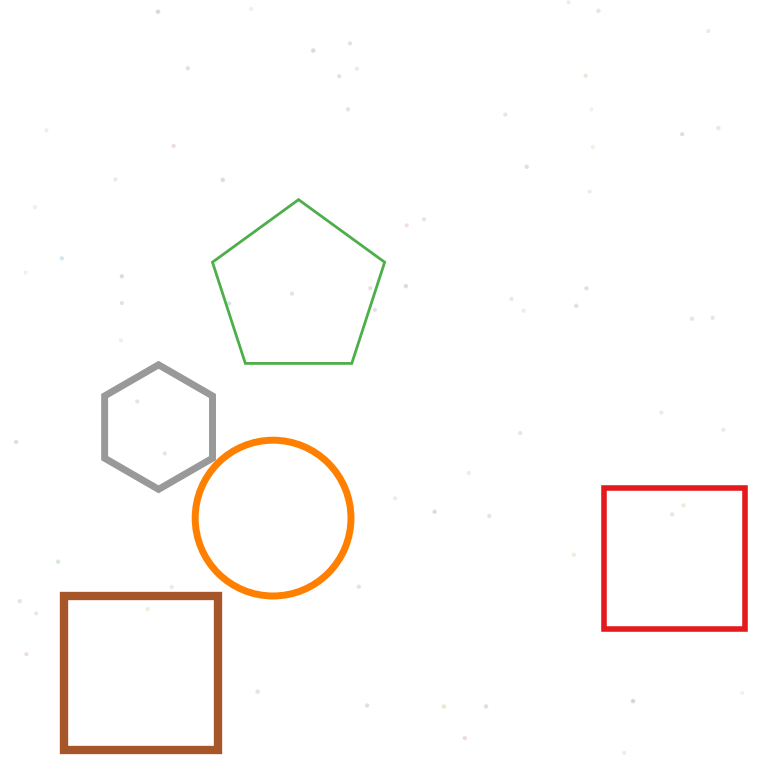[{"shape": "square", "thickness": 2, "radius": 0.46, "center": [0.876, 0.274]}, {"shape": "pentagon", "thickness": 1, "radius": 0.59, "center": [0.388, 0.623]}, {"shape": "circle", "thickness": 2.5, "radius": 0.51, "center": [0.355, 0.327]}, {"shape": "square", "thickness": 3, "radius": 0.5, "center": [0.183, 0.126]}, {"shape": "hexagon", "thickness": 2.5, "radius": 0.4, "center": [0.206, 0.445]}]